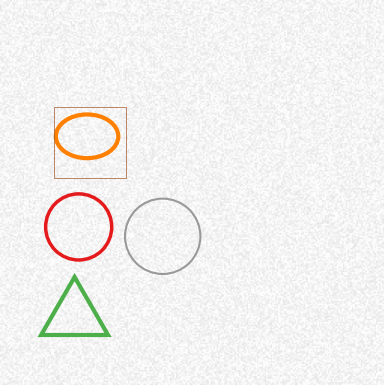[{"shape": "circle", "thickness": 2.5, "radius": 0.43, "center": [0.204, 0.411]}, {"shape": "triangle", "thickness": 3, "radius": 0.5, "center": [0.194, 0.18]}, {"shape": "oval", "thickness": 3, "radius": 0.41, "center": [0.226, 0.646]}, {"shape": "square", "thickness": 0.5, "radius": 0.46, "center": [0.233, 0.63]}, {"shape": "circle", "thickness": 1.5, "radius": 0.49, "center": [0.423, 0.386]}]